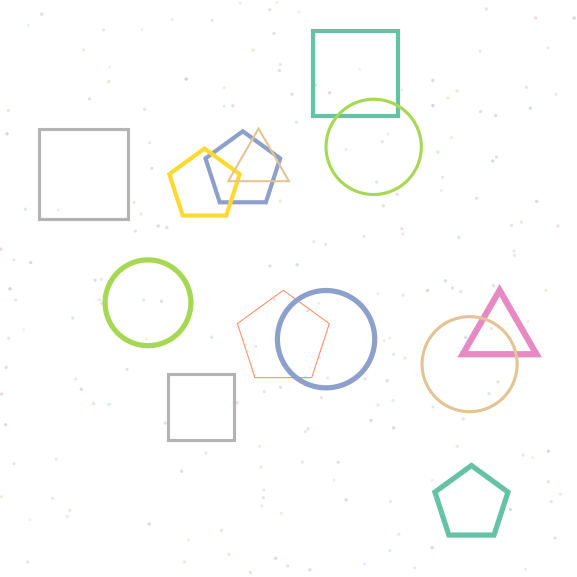[{"shape": "square", "thickness": 2, "radius": 0.37, "center": [0.615, 0.871]}, {"shape": "pentagon", "thickness": 2.5, "radius": 0.33, "center": [0.816, 0.126]}, {"shape": "pentagon", "thickness": 0.5, "radius": 0.42, "center": [0.491, 0.413]}, {"shape": "pentagon", "thickness": 2, "radius": 0.34, "center": [0.42, 0.704]}, {"shape": "circle", "thickness": 2.5, "radius": 0.42, "center": [0.565, 0.412]}, {"shape": "triangle", "thickness": 3, "radius": 0.37, "center": [0.865, 0.423]}, {"shape": "circle", "thickness": 1.5, "radius": 0.41, "center": [0.647, 0.745]}, {"shape": "circle", "thickness": 2.5, "radius": 0.37, "center": [0.256, 0.475]}, {"shape": "pentagon", "thickness": 2, "radius": 0.32, "center": [0.354, 0.678]}, {"shape": "circle", "thickness": 1.5, "radius": 0.41, "center": [0.813, 0.369]}, {"shape": "triangle", "thickness": 1, "radius": 0.3, "center": [0.448, 0.716]}, {"shape": "square", "thickness": 1.5, "radius": 0.39, "center": [0.144, 0.698]}, {"shape": "square", "thickness": 1.5, "radius": 0.29, "center": [0.349, 0.294]}]